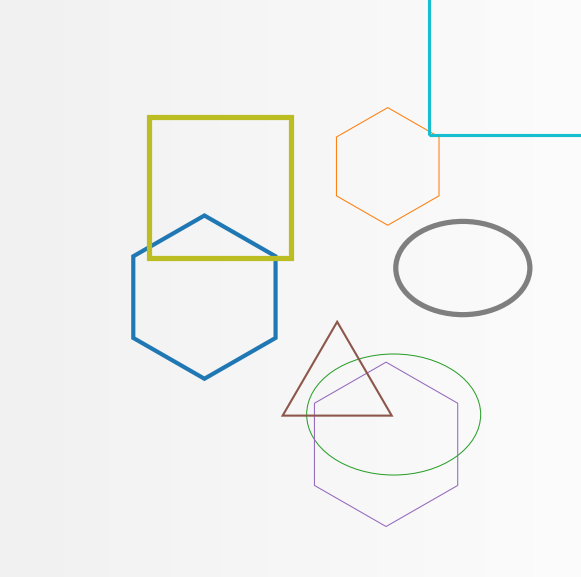[{"shape": "hexagon", "thickness": 2, "radius": 0.71, "center": [0.352, 0.485]}, {"shape": "hexagon", "thickness": 0.5, "radius": 0.51, "center": [0.667, 0.711]}, {"shape": "oval", "thickness": 0.5, "radius": 0.75, "center": [0.677, 0.281]}, {"shape": "hexagon", "thickness": 0.5, "radius": 0.71, "center": [0.664, 0.23]}, {"shape": "triangle", "thickness": 1, "radius": 0.54, "center": [0.58, 0.334]}, {"shape": "oval", "thickness": 2.5, "radius": 0.58, "center": [0.796, 0.535]}, {"shape": "square", "thickness": 2.5, "radius": 0.61, "center": [0.379, 0.674]}, {"shape": "square", "thickness": 1.5, "radius": 0.66, "center": [0.87, 0.897]}]